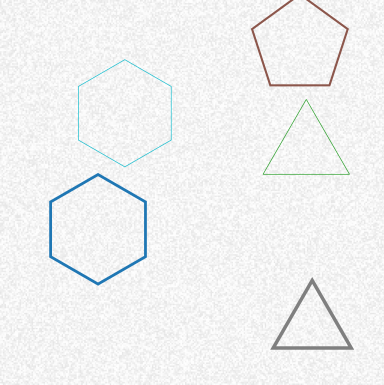[{"shape": "hexagon", "thickness": 2, "radius": 0.71, "center": [0.255, 0.404]}, {"shape": "triangle", "thickness": 0.5, "radius": 0.65, "center": [0.796, 0.612]}, {"shape": "pentagon", "thickness": 1.5, "radius": 0.65, "center": [0.779, 0.884]}, {"shape": "triangle", "thickness": 2.5, "radius": 0.59, "center": [0.811, 0.155]}, {"shape": "hexagon", "thickness": 0.5, "radius": 0.7, "center": [0.324, 0.706]}]